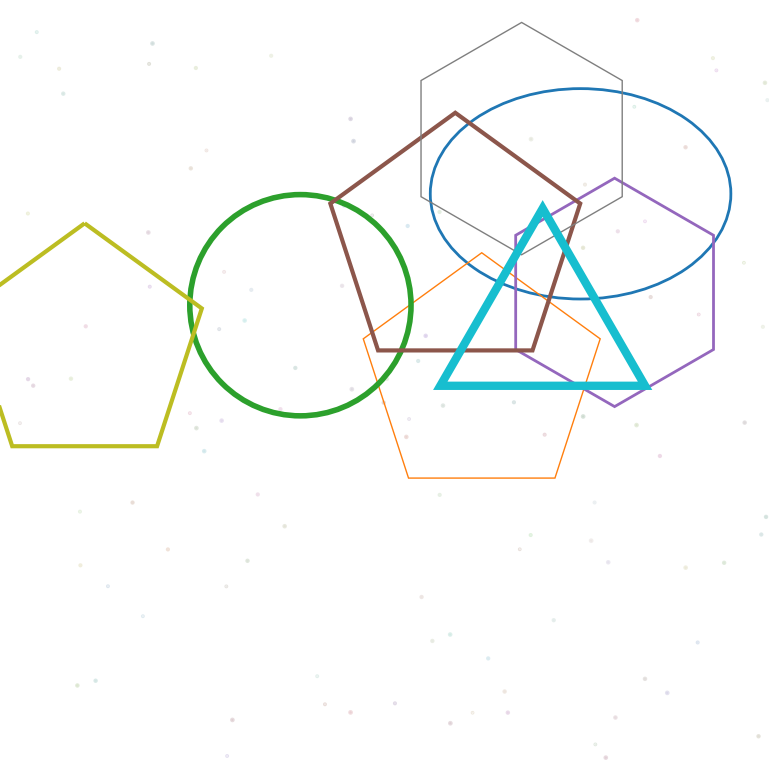[{"shape": "oval", "thickness": 1, "radius": 0.98, "center": [0.754, 0.748]}, {"shape": "pentagon", "thickness": 0.5, "radius": 0.81, "center": [0.626, 0.51]}, {"shape": "circle", "thickness": 2, "radius": 0.72, "center": [0.39, 0.604]}, {"shape": "hexagon", "thickness": 1, "radius": 0.74, "center": [0.798, 0.62]}, {"shape": "pentagon", "thickness": 1.5, "radius": 0.85, "center": [0.591, 0.683]}, {"shape": "hexagon", "thickness": 0.5, "radius": 0.75, "center": [0.677, 0.82]}, {"shape": "pentagon", "thickness": 1.5, "radius": 0.8, "center": [0.11, 0.55]}, {"shape": "triangle", "thickness": 3, "radius": 0.77, "center": [0.705, 0.576]}]